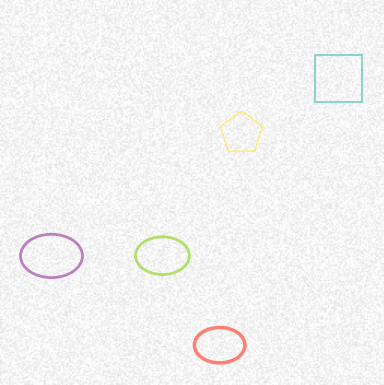[{"shape": "square", "thickness": 1.5, "radius": 0.3, "center": [0.879, 0.797]}, {"shape": "oval", "thickness": 2.5, "radius": 0.33, "center": [0.571, 0.103]}, {"shape": "oval", "thickness": 2, "radius": 0.35, "center": [0.422, 0.336]}, {"shape": "oval", "thickness": 2, "radius": 0.4, "center": [0.134, 0.335]}, {"shape": "pentagon", "thickness": 1, "radius": 0.29, "center": [0.627, 0.654]}]